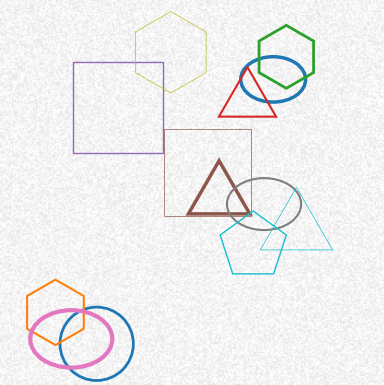[{"shape": "circle", "thickness": 2, "radius": 0.48, "center": [0.251, 0.107]}, {"shape": "oval", "thickness": 2.5, "radius": 0.42, "center": [0.71, 0.794]}, {"shape": "hexagon", "thickness": 1.5, "radius": 0.42, "center": [0.144, 0.189]}, {"shape": "hexagon", "thickness": 2, "radius": 0.41, "center": [0.744, 0.852]}, {"shape": "triangle", "thickness": 1.5, "radius": 0.43, "center": [0.643, 0.74]}, {"shape": "square", "thickness": 1, "radius": 0.59, "center": [0.307, 0.721]}, {"shape": "triangle", "thickness": 2.5, "radius": 0.46, "center": [0.569, 0.49]}, {"shape": "square", "thickness": 0.5, "radius": 0.56, "center": [0.539, 0.552]}, {"shape": "oval", "thickness": 3, "radius": 0.53, "center": [0.185, 0.12]}, {"shape": "oval", "thickness": 1.5, "radius": 0.48, "center": [0.686, 0.47]}, {"shape": "hexagon", "thickness": 0.5, "radius": 0.53, "center": [0.444, 0.864]}, {"shape": "pentagon", "thickness": 1, "radius": 0.45, "center": [0.658, 0.362]}, {"shape": "triangle", "thickness": 0.5, "radius": 0.54, "center": [0.77, 0.405]}]